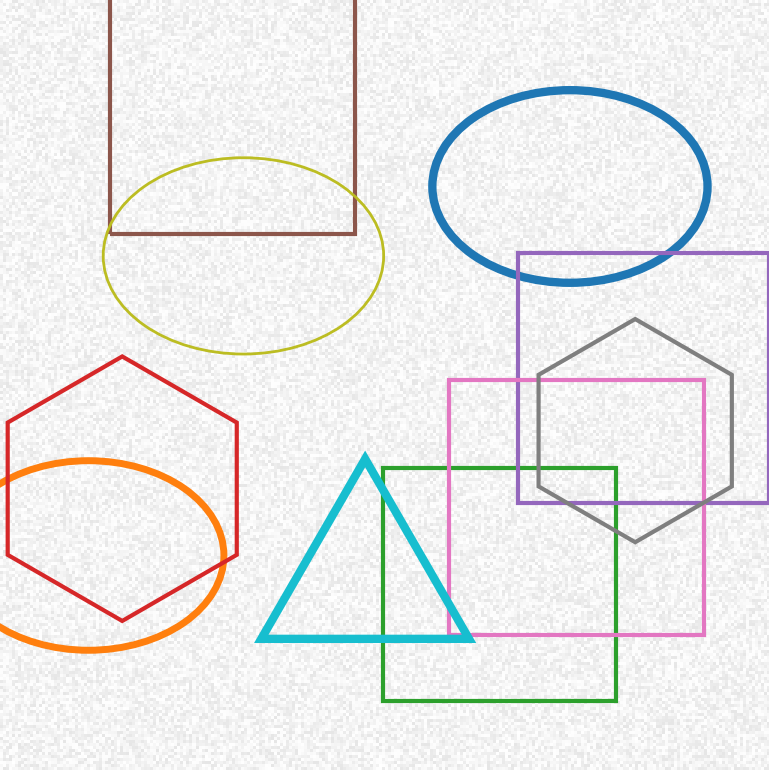[{"shape": "oval", "thickness": 3, "radius": 0.89, "center": [0.74, 0.758]}, {"shape": "oval", "thickness": 2.5, "radius": 0.88, "center": [0.115, 0.279]}, {"shape": "square", "thickness": 1.5, "radius": 0.76, "center": [0.648, 0.241]}, {"shape": "hexagon", "thickness": 1.5, "radius": 0.86, "center": [0.159, 0.365]}, {"shape": "square", "thickness": 1.5, "radius": 0.81, "center": [0.836, 0.509]}, {"shape": "square", "thickness": 1.5, "radius": 0.8, "center": [0.301, 0.855]}, {"shape": "square", "thickness": 1.5, "radius": 0.83, "center": [0.749, 0.341]}, {"shape": "hexagon", "thickness": 1.5, "radius": 0.72, "center": [0.825, 0.441]}, {"shape": "oval", "thickness": 1, "radius": 0.91, "center": [0.316, 0.668]}, {"shape": "triangle", "thickness": 3, "radius": 0.78, "center": [0.474, 0.248]}]